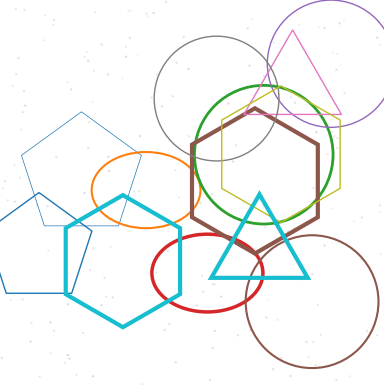[{"shape": "pentagon", "thickness": 0.5, "radius": 0.82, "center": [0.212, 0.546]}, {"shape": "pentagon", "thickness": 1, "radius": 0.72, "center": [0.101, 0.355]}, {"shape": "oval", "thickness": 1.5, "radius": 0.71, "center": [0.379, 0.506]}, {"shape": "circle", "thickness": 2, "radius": 0.9, "center": [0.685, 0.598]}, {"shape": "oval", "thickness": 2.5, "radius": 0.72, "center": [0.539, 0.291]}, {"shape": "circle", "thickness": 1, "radius": 0.83, "center": [0.86, 0.835]}, {"shape": "circle", "thickness": 1.5, "radius": 0.86, "center": [0.811, 0.216]}, {"shape": "hexagon", "thickness": 3, "radius": 0.94, "center": [0.662, 0.53]}, {"shape": "triangle", "thickness": 1, "radius": 0.73, "center": [0.76, 0.776]}, {"shape": "circle", "thickness": 1, "radius": 0.81, "center": [0.563, 0.744]}, {"shape": "hexagon", "thickness": 1, "radius": 0.89, "center": [0.73, 0.599]}, {"shape": "triangle", "thickness": 3, "radius": 0.72, "center": [0.674, 0.351]}, {"shape": "hexagon", "thickness": 3, "radius": 0.86, "center": [0.319, 0.322]}]